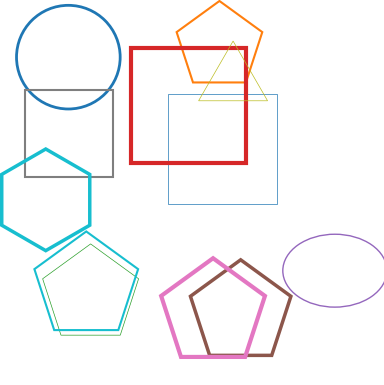[{"shape": "circle", "thickness": 2, "radius": 0.67, "center": [0.178, 0.852]}, {"shape": "square", "thickness": 0.5, "radius": 0.71, "center": [0.578, 0.613]}, {"shape": "pentagon", "thickness": 1.5, "radius": 0.58, "center": [0.57, 0.88]}, {"shape": "pentagon", "thickness": 0.5, "radius": 0.66, "center": [0.235, 0.235]}, {"shape": "square", "thickness": 3, "radius": 0.75, "center": [0.49, 0.726]}, {"shape": "oval", "thickness": 1, "radius": 0.68, "center": [0.87, 0.297]}, {"shape": "pentagon", "thickness": 2.5, "radius": 0.69, "center": [0.625, 0.188]}, {"shape": "pentagon", "thickness": 3, "radius": 0.71, "center": [0.553, 0.188]}, {"shape": "square", "thickness": 1.5, "radius": 0.57, "center": [0.179, 0.653]}, {"shape": "triangle", "thickness": 0.5, "radius": 0.52, "center": [0.605, 0.79]}, {"shape": "pentagon", "thickness": 1.5, "radius": 0.71, "center": [0.224, 0.257]}, {"shape": "hexagon", "thickness": 2.5, "radius": 0.66, "center": [0.119, 0.481]}]